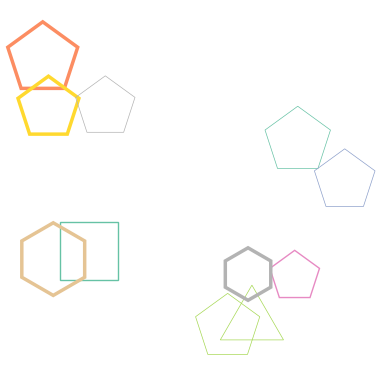[{"shape": "square", "thickness": 1, "radius": 0.37, "center": [0.231, 0.348]}, {"shape": "pentagon", "thickness": 0.5, "radius": 0.45, "center": [0.773, 0.635]}, {"shape": "pentagon", "thickness": 2.5, "radius": 0.48, "center": [0.111, 0.848]}, {"shape": "pentagon", "thickness": 0.5, "radius": 0.41, "center": [0.895, 0.531]}, {"shape": "pentagon", "thickness": 1, "radius": 0.34, "center": [0.765, 0.282]}, {"shape": "pentagon", "thickness": 0.5, "radius": 0.44, "center": [0.591, 0.15]}, {"shape": "triangle", "thickness": 0.5, "radius": 0.47, "center": [0.654, 0.165]}, {"shape": "pentagon", "thickness": 2.5, "radius": 0.42, "center": [0.126, 0.719]}, {"shape": "hexagon", "thickness": 2.5, "radius": 0.47, "center": [0.138, 0.327]}, {"shape": "hexagon", "thickness": 2.5, "radius": 0.34, "center": [0.644, 0.288]}, {"shape": "pentagon", "thickness": 0.5, "radius": 0.41, "center": [0.274, 0.722]}]